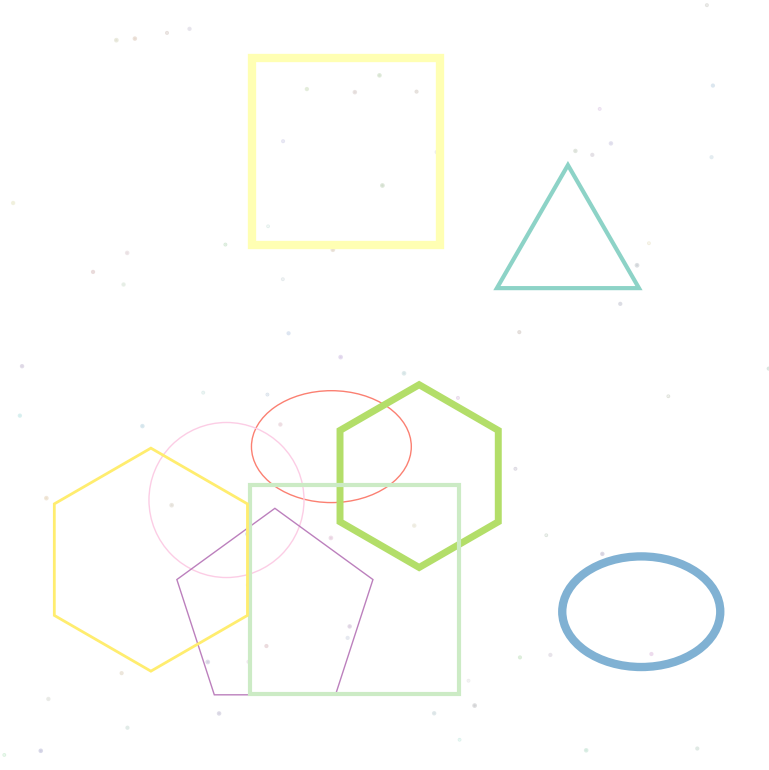[{"shape": "triangle", "thickness": 1.5, "radius": 0.53, "center": [0.738, 0.679]}, {"shape": "square", "thickness": 3, "radius": 0.61, "center": [0.45, 0.803]}, {"shape": "oval", "thickness": 0.5, "radius": 0.52, "center": [0.43, 0.42]}, {"shape": "oval", "thickness": 3, "radius": 0.51, "center": [0.833, 0.206]}, {"shape": "hexagon", "thickness": 2.5, "radius": 0.59, "center": [0.544, 0.382]}, {"shape": "circle", "thickness": 0.5, "radius": 0.5, "center": [0.294, 0.351]}, {"shape": "pentagon", "thickness": 0.5, "radius": 0.67, "center": [0.357, 0.206]}, {"shape": "square", "thickness": 1.5, "radius": 0.68, "center": [0.46, 0.234]}, {"shape": "hexagon", "thickness": 1, "radius": 0.72, "center": [0.196, 0.273]}]